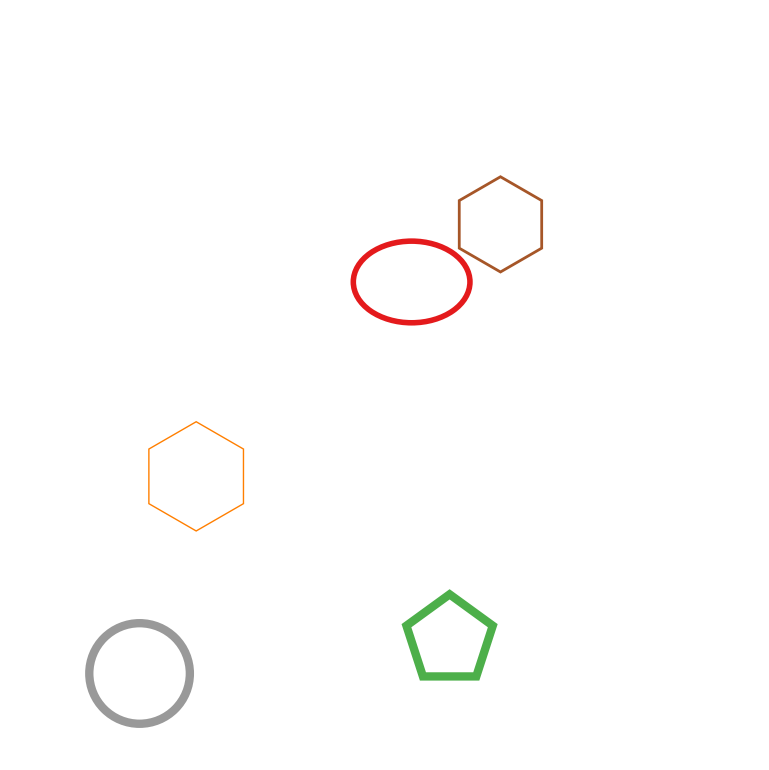[{"shape": "oval", "thickness": 2, "radius": 0.38, "center": [0.535, 0.634]}, {"shape": "pentagon", "thickness": 3, "radius": 0.29, "center": [0.584, 0.169]}, {"shape": "hexagon", "thickness": 0.5, "radius": 0.35, "center": [0.255, 0.381]}, {"shape": "hexagon", "thickness": 1, "radius": 0.31, "center": [0.65, 0.709]}, {"shape": "circle", "thickness": 3, "radius": 0.33, "center": [0.181, 0.125]}]